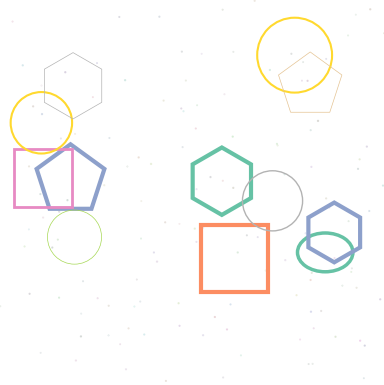[{"shape": "oval", "thickness": 2.5, "radius": 0.36, "center": [0.845, 0.344]}, {"shape": "hexagon", "thickness": 3, "radius": 0.44, "center": [0.576, 0.529]}, {"shape": "square", "thickness": 3, "radius": 0.43, "center": [0.609, 0.328]}, {"shape": "pentagon", "thickness": 3, "radius": 0.46, "center": [0.183, 0.533]}, {"shape": "hexagon", "thickness": 3, "radius": 0.39, "center": [0.868, 0.396]}, {"shape": "square", "thickness": 2, "radius": 0.38, "center": [0.112, 0.539]}, {"shape": "circle", "thickness": 0.5, "radius": 0.35, "center": [0.194, 0.384]}, {"shape": "circle", "thickness": 1.5, "radius": 0.49, "center": [0.765, 0.857]}, {"shape": "circle", "thickness": 1.5, "radius": 0.4, "center": [0.107, 0.681]}, {"shape": "pentagon", "thickness": 0.5, "radius": 0.43, "center": [0.806, 0.778]}, {"shape": "hexagon", "thickness": 0.5, "radius": 0.43, "center": [0.19, 0.777]}, {"shape": "circle", "thickness": 1, "radius": 0.39, "center": [0.708, 0.478]}]